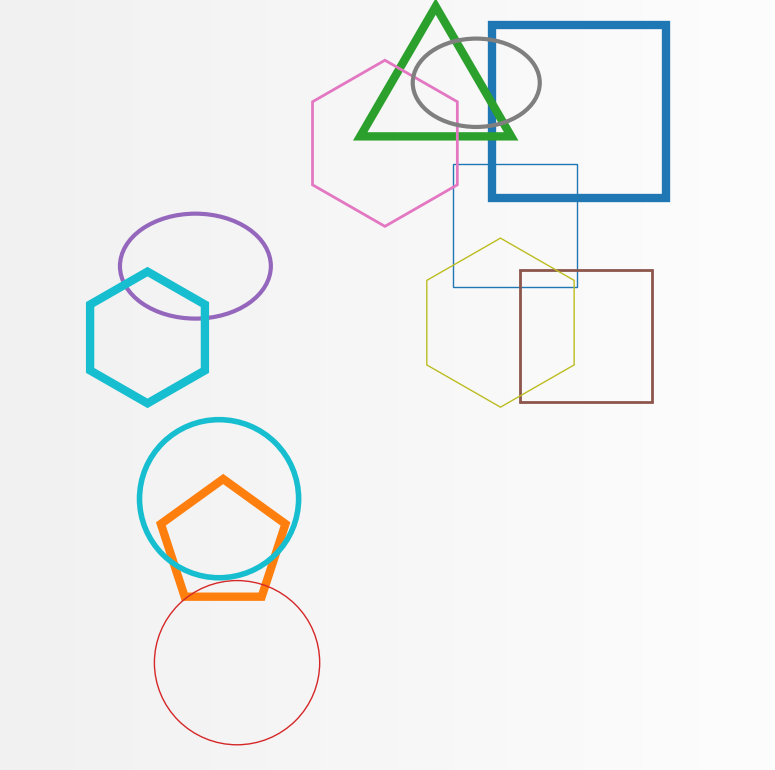[{"shape": "square", "thickness": 3, "radius": 0.56, "center": [0.747, 0.855]}, {"shape": "square", "thickness": 0.5, "radius": 0.4, "center": [0.665, 0.707]}, {"shape": "pentagon", "thickness": 3, "radius": 0.42, "center": [0.288, 0.293]}, {"shape": "triangle", "thickness": 3, "radius": 0.56, "center": [0.562, 0.879]}, {"shape": "circle", "thickness": 0.5, "radius": 0.53, "center": [0.306, 0.139]}, {"shape": "oval", "thickness": 1.5, "radius": 0.49, "center": [0.252, 0.654]}, {"shape": "square", "thickness": 1, "radius": 0.43, "center": [0.756, 0.564]}, {"shape": "hexagon", "thickness": 1, "radius": 0.54, "center": [0.497, 0.814]}, {"shape": "oval", "thickness": 1.5, "radius": 0.41, "center": [0.615, 0.893]}, {"shape": "hexagon", "thickness": 0.5, "radius": 0.55, "center": [0.646, 0.581]}, {"shape": "hexagon", "thickness": 3, "radius": 0.43, "center": [0.19, 0.562]}, {"shape": "circle", "thickness": 2, "radius": 0.51, "center": [0.283, 0.352]}]